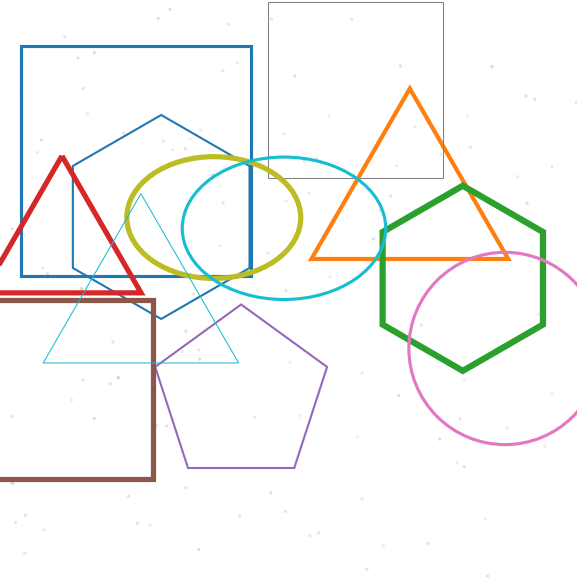[{"shape": "hexagon", "thickness": 1, "radius": 0.88, "center": [0.279, 0.623]}, {"shape": "square", "thickness": 1.5, "radius": 1.0, "center": [0.235, 0.721]}, {"shape": "triangle", "thickness": 2, "radius": 0.98, "center": [0.71, 0.649]}, {"shape": "hexagon", "thickness": 3, "radius": 0.8, "center": [0.801, 0.517]}, {"shape": "triangle", "thickness": 2.5, "radius": 0.79, "center": [0.107, 0.571]}, {"shape": "pentagon", "thickness": 1, "radius": 0.78, "center": [0.418, 0.315]}, {"shape": "square", "thickness": 2.5, "radius": 0.78, "center": [0.11, 0.325]}, {"shape": "circle", "thickness": 1.5, "radius": 0.83, "center": [0.874, 0.396]}, {"shape": "square", "thickness": 0.5, "radius": 0.76, "center": [0.615, 0.843]}, {"shape": "oval", "thickness": 2.5, "radius": 0.75, "center": [0.37, 0.622]}, {"shape": "triangle", "thickness": 0.5, "radius": 0.98, "center": [0.244, 0.468]}, {"shape": "oval", "thickness": 1.5, "radius": 0.88, "center": [0.492, 0.604]}]